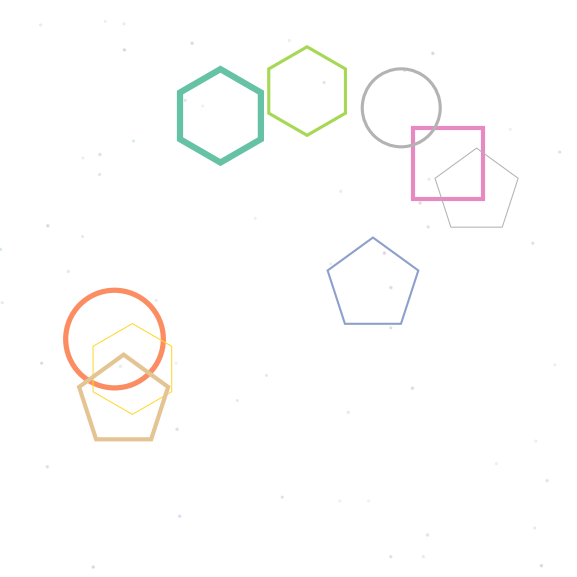[{"shape": "hexagon", "thickness": 3, "radius": 0.4, "center": [0.382, 0.799]}, {"shape": "circle", "thickness": 2.5, "radius": 0.42, "center": [0.198, 0.412]}, {"shape": "pentagon", "thickness": 1, "radius": 0.41, "center": [0.646, 0.505]}, {"shape": "square", "thickness": 2, "radius": 0.31, "center": [0.776, 0.717]}, {"shape": "hexagon", "thickness": 1.5, "radius": 0.38, "center": [0.532, 0.841]}, {"shape": "hexagon", "thickness": 0.5, "radius": 0.39, "center": [0.229, 0.36]}, {"shape": "pentagon", "thickness": 2, "radius": 0.41, "center": [0.214, 0.304]}, {"shape": "circle", "thickness": 1.5, "radius": 0.34, "center": [0.695, 0.812]}, {"shape": "pentagon", "thickness": 0.5, "radius": 0.38, "center": [0.825, 0.667]}]